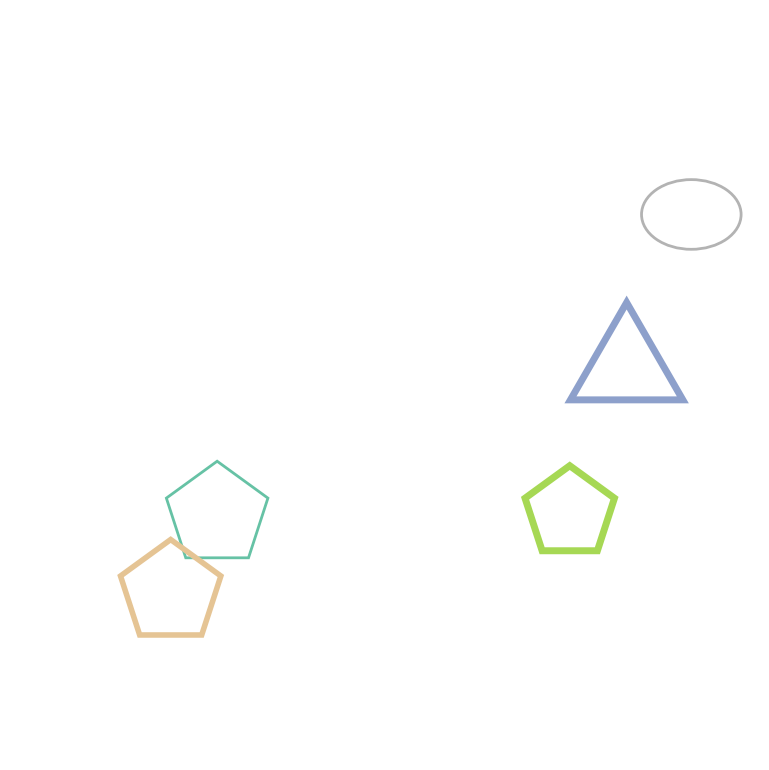[{"shape": "pentagon", "thickness": 1, "radius": 0.35, "center": [0.282, 0.332]}, {"shape": "triangle", "thickness": 2.5, "radius": 0.42, "center": [0.814, 0.523]}, {"shape": "pentagon", "thickness": 2.5, "radius": 0.31, "center": [0.74, 0.334]}, {"shape": "pentagon", "thickness": 2, "radius": 0.34, "center": [0.222, 0.231]}, {"shape": "oval", "thickness": 1, "radius": 0.32, "center": [0.898, 0.721]}]